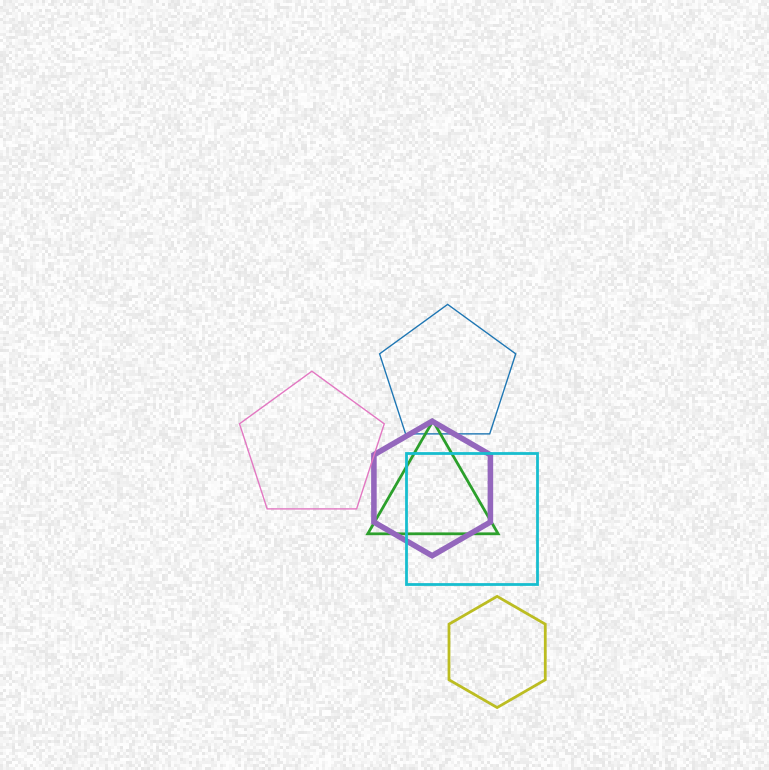[{"shape": "pentagon", "thickness": 0.5, "radius": 0.46, "center": [0.581, 0.512]}, {"shape": "triangle", "thickness": 1, "radius": 0.49, "center": [0.562, 0.356]}, {"shape": "hexagon", "thickness": 2, "radius": 0.44, "center": [0.561, 0.366]}, {"shape": "pentagon", "thickness": 0.5, "radius": 0.49, "center": [0.405, 0.419]}, {"shape": "hexagon", "thickness": 1, "radius": 0.36, "center": [0.646, 0.153]}, {"shape": "square", "thickness": 1, "radius": 0.42, "center": [0.612, 0.327]}]